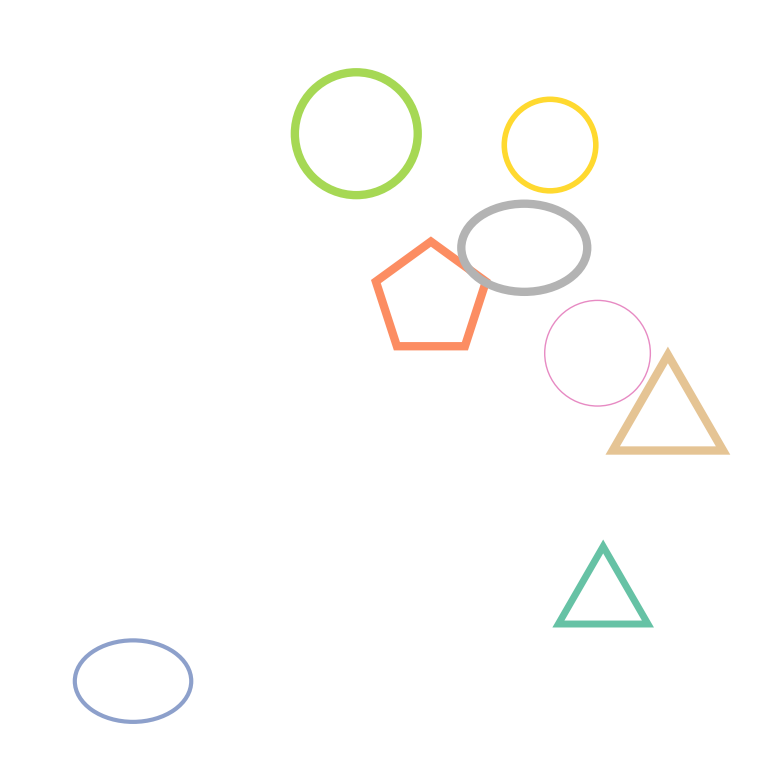[{"shape": "triangle", "thickness": 2.5, "radius": 0.34, "center": [0.783, 0.223]}, {"shape": "pentagon", "thickness": 3, "radius": 0.38, "center": [0.56, 0.611]}, {"shape": "oval", "thickness": 1.5, "radius": 0.38, "center": [0.173, 0.115]}, {"shape": "circle", "thickness": 0.5, "radius": 0.34, "center": [0.776, 0.541]}, {"shape": "circle", "thickness": 3, "radius": 0.4, "center": [0.463, 0.826]}, {"shape": "circle", "thickness": 2, "radius": 0.3, "center": [0.714, 0.812]}, {"shape": "triangle", "thickness": 3, "radius": 0.41, "center": [0.867, 0.456]}, {"shape": "oval", "thickness": 3, "radius": 0.41, "center": [0.681, 0.678]}]